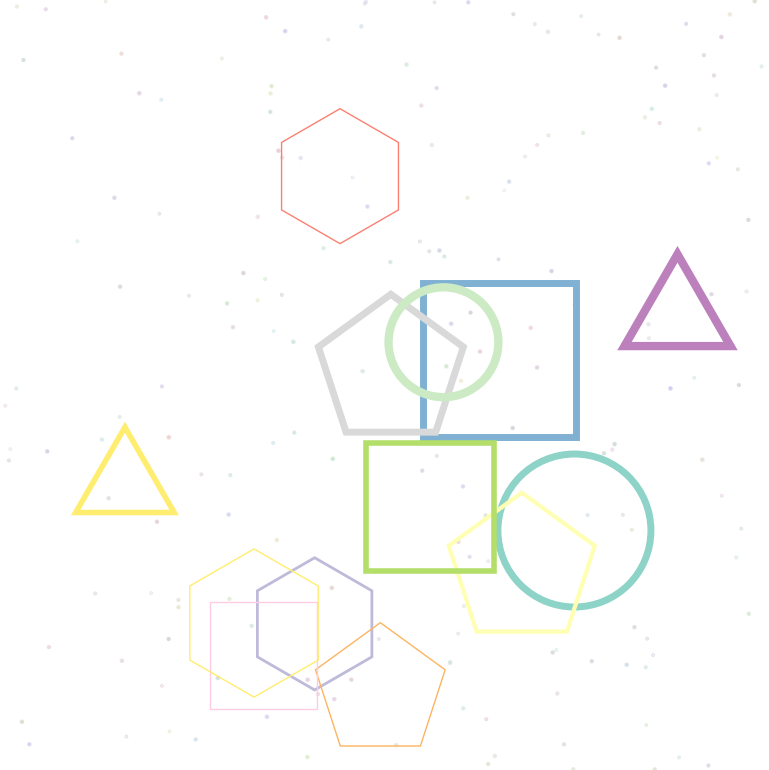[{"shape": "circle", "thickness": 2.5, "radius": 0.5, "center": [0.746, 0.311]}, {"shape": "pentagon", "thickness": 1.5, "radius": 0.5, "center": [0.678, 0.26]}, {"shape": "hexagon", "thickness": 1, "radius": 0.43, "center": [0.409, 0.19]}, {"shape": "hexagon", "thickness": 0.5, "radius": 0.44, "center": [0.442, 0.771]}, {"shape": "square", "thickness": 2.5, "radius": 0.5, "center": [0.648, 0.533]}, {"shape": "pentagon", "thickness": 0.5, "radius": 0.44, "center": [0.494, 0.103]}, {"shape": "square", "thickness": 2, "radius": 0.41, "center": [0.558, 0.342]}, {"shape": "square", "thickness": 0.5, "radius": 0.35, "center": [0.342, 0.148]}, {"shape": "pentagon", "thickness": 2.5, "radius": 0.49, "center": [0.508, 0.519]}, {"shape": "triangle", "thickness": 3, "radius": 0.4, "center": [0.88, 0.59]}, {"shape": "circle", "thickness": 3, "radius": 0.36, "center": [0.576, 0.556]}, {"shape": "hexagon", "thickness": 0.5, "radius": 0.48, "center": [0.33, 0.191]}, {"shape": "triangle", "thickness": 2, "radius": 0.37, "center": [0.162, 0.371]}]